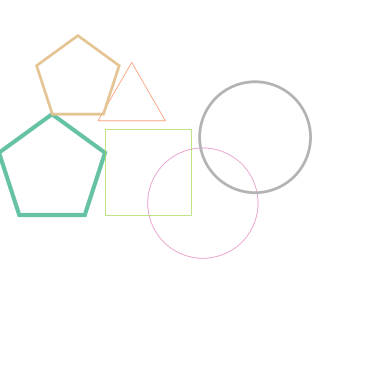[{"shape": "pentagon", "thickness": 3, "radius": 0.72, "center": [0.135, 0.559]}, {"shape": "triangle", "thickness": 0.5, "radius": 0.51, "center": [0.342, 0.737]}, {"shape": "circle", "thickness": 0.5, "radius": 0.72, "center": [0.527, 0.472]}, {"shape": "square", "thickness": 0.5, "radius": 0.56, "center": [0.384, 0.554]}, {"shape": "pentagon", "thickness": 2, "radius": 0.56, "center": [0.202, 0.795]}, {"shape": "circle", "thickness": 2, "radius": 0.72, "center": [0.663, 0.644]}]